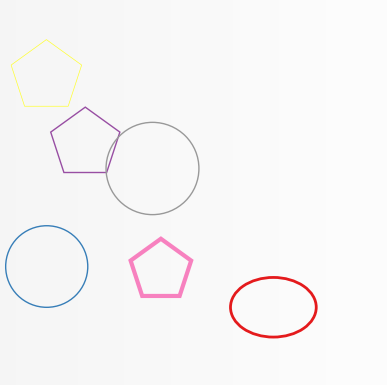[{"shape": "oval", "thickness": 2, "radius": 0.55, "center": [0.705, 0.202]}, {"shape": "circle", "thickness": 1, "radius": 0.53, "center": [0.121, 0.308]}, {"shape": "pentagon", "thickness": 1, "radius": 0.47, "center": [0.22, 0.628]}, {"shape": "pentagon", "thickness": 0.5, "radius": 0.48, "center": [0.12, 0.801]}, {"shape": "pentagon", "thickness": 3, "radius": 0.41, "center": [0.415, 0.298]}, {"shape": "circle", "thickness": 1, "radius": 0.6, "center": [0.394, 0.562]}]